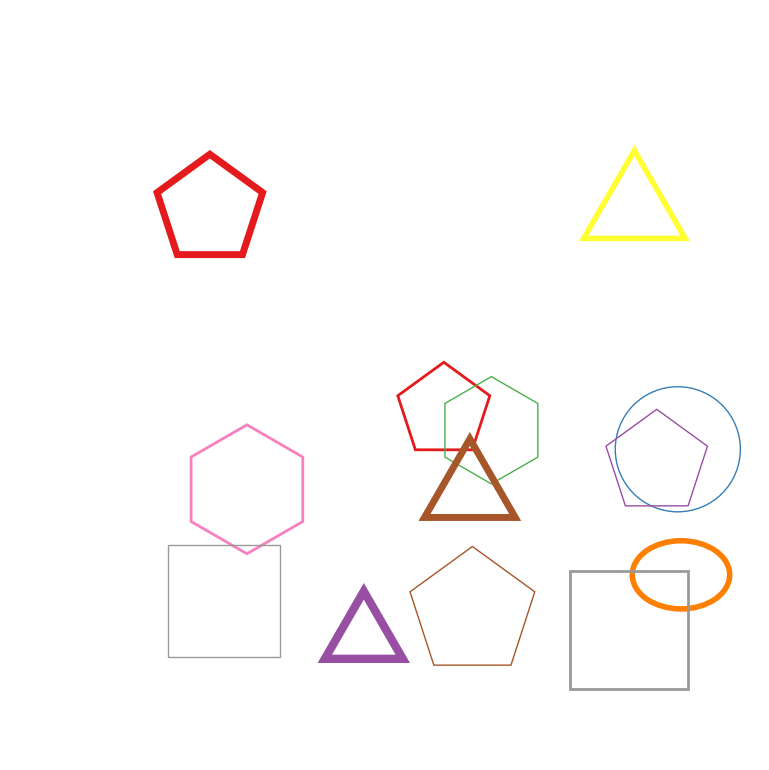[{"shape": "pentagon", "thickness": 2.5, "radius": 0.36, "center": [0.273, 0.728]}, {"shape": "pentagon", "thickness": 1, "radius": 0.31, "center": [0.576, 0.467]}, {"shape": "circle", "thickness": 0.5, "radius": 0.41, "center": [0.88, 0.417]}, {"shape": "hexagon", "thickness": 0.5, "radius": 0.35, "center": [0.638, 0.441]}, {"shape": "triangle", "thickness": 3, "radius": 0.29, "center": [0.472, 0.174]}, {"shape": "pentagon", "thickness": 0.5, "radius": 0.35, "center": [0.853, 0.399]}, {"shape": "oval", "thickness": 2, "radius": 0.32, "center": [0.884, 0.253]}, {"shape": "triangle", "thickness": 2, "radius": 0.38, "center": [0.824, 0.728]}, {"shape": "pentagon", "thickness": 0.5, "radius": 0.43, "center": [0.614, 0.205]}, {"shape": "triangle", "thickness": 2.5, "radius": 0.34, "center": [0.61, 0.362]}, {"shape": "hexagon", "thickness": 1, "radius": 0.42, "center": [0.321, 0.365]}, {"shape": "square", "thickness": 0.5, "radius": 0.36, "center": [0.291, 0.219]}, {"shape": "square", "thickness": 1, "radius": 0.38, "center": [0.817, 0.182]}]